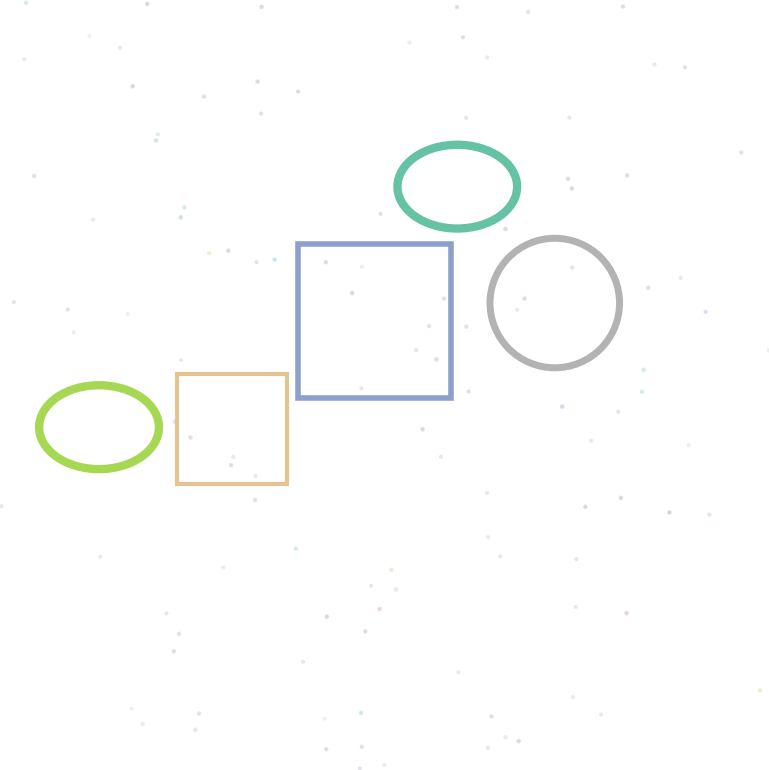[{"shape": "oval", "thickness": 3, "radius": 0.39, "center": [0.594, 0.758]}, {"shape": "square", "thickness": 2, "radius": 0.5, "center": [0.486, 0.583]}, {"shape": "oval", "thickness": 3, "radius": 0.39, "center": [0.129, 0.445]}, {"shape": "square", "thickness": 1.5, "radius": 0.36, "center": [0.301, 0.442]}, {"shape": "circle", "thickness": 2.5, "radius": 0.42, "center": [0.72, 0.606]}]